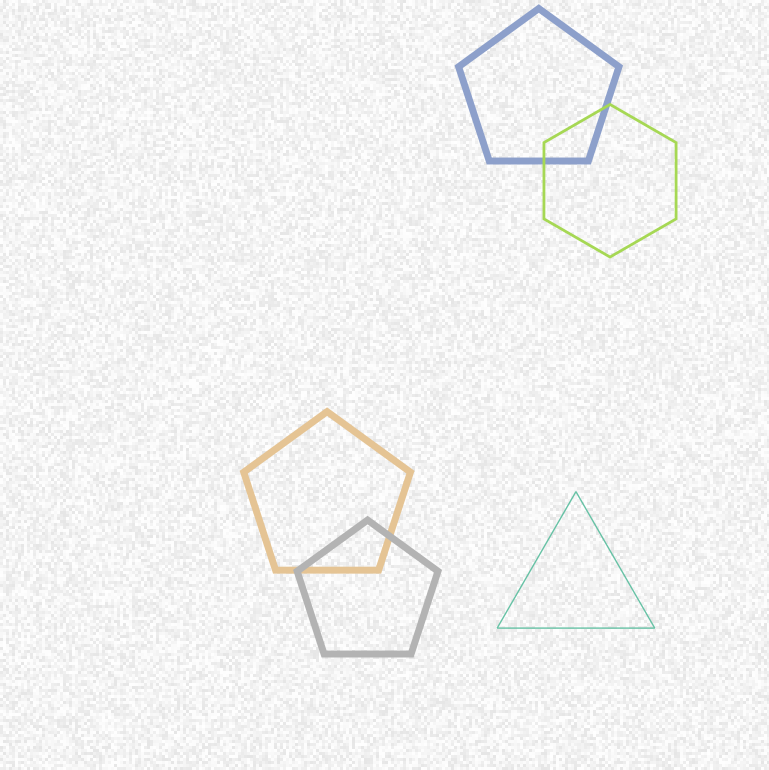[{"shape": "triangle", "thickness": 0.5, "radius": 0.59, "center": [0.748, 0.243]}, {"shape": "pentagon", "thickness": 2.5, "radius": 0.55, "center": [0.7, 0.879]}, {"shape": "hexagon", "thickness": 1, "radius": 0.5, "center": [0.792, 0.765]}, {"shape": "pentagon", "thickness": 2.5, "radius": 0.57, "center": [0.425, 0.352]}, {"shape": "pentagon", "thickness": 2.5, "radius": 0.48, "center": [0.477, 0.228]}]